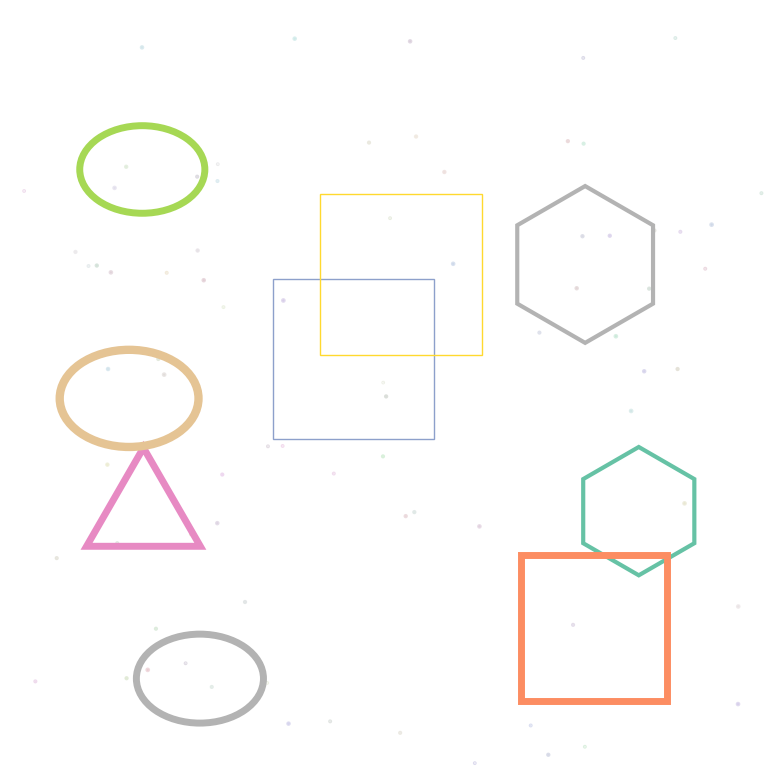[{"shape": "hexagon", "thickness": 1.5, "radius": 0.42, "center": [0.83, 0.336]}, {"shape": "square", "thickness": 2.5, "radius": 0.48, "center": [0.772, 0.184]}, {"shape": "square", "thickness": 0.5, "radius": 0.52, "center": [0.459, 0.534]}, {"shape": "triangle", "thickness": 2.5, "radius": 0.43, "center": [0.186, 0.333]}, {"shape": "oval", "thickness": 2.5, "radius": 0.41, "center": [0.185, 0.78]}, {"shape": "square", "thickness": 0.5, "radius": 0.52, "center": [0.521, 0.643]}, {"shape": "oval", "thickness": 3, "radius": 0.45, "center": [0.168, 0.483]}, {"shape": "oval", "thickness": 2.5, "radius": 0.41, "center": [0.26, 0.119]}, {"shape": "hexagon", "thickness": 1.5, "radius": 0.51, "center": [0.76, 0.657]}]